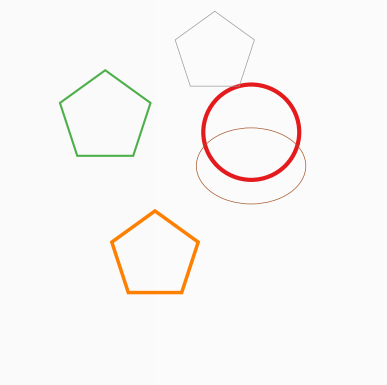[{"shape": "circle", "thickness": 3, "radius": 0.62, "center": [0.648, 0.657]}, {"shape": "pentagon", "thickness": 1.5, "radius": 0.61, "center": [0.272, 0.695]}, {"shape": "pentagon", "thickness": 2.5, "radius": 0.59, "center": [0.4, 0.335]}, {"shape": "oval", "thickness": 0.5, "radius": 0.71, "center": [0.648, 0.569]}, {"shape": "pentagon", "thickness": 0.5, "radius": 0.54, "center": [0.554, 0.863]}]